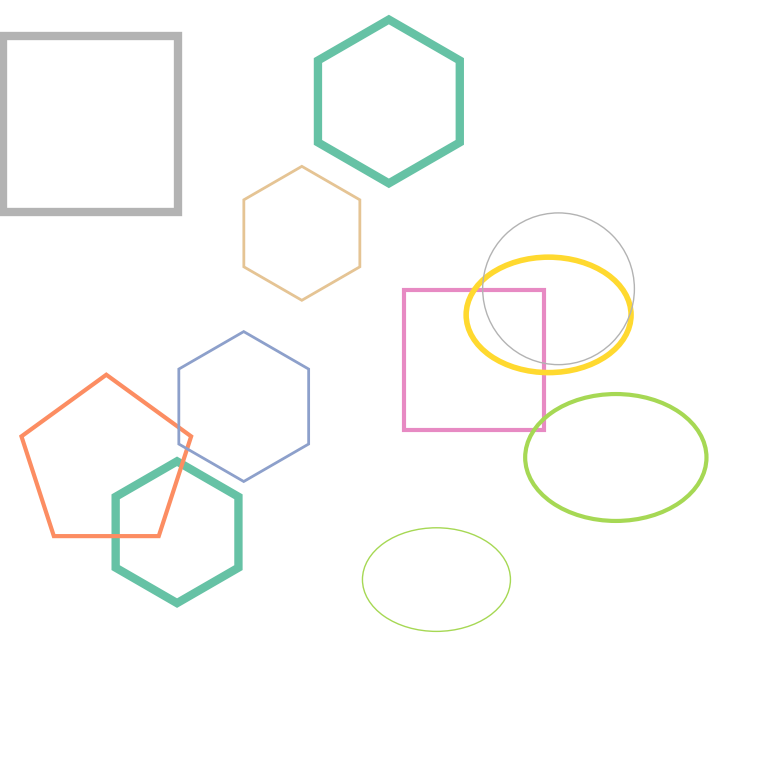[{"shape": "hexagon", "thickness": 3, "radius": 0.46, "center": [0.23, 0.309]}, {"shape": "hexagon", "thickness": 3, "radius": 0.53, "center": [0.505, 0.868]}, {"shape": "pentagon", "thickness": 1.5, "radius": 0.58, "center": [0.138, 0.397]}, {"shape": "hexagon", "thickness": 1, "radius": 0.49, "center": [0.317, 0.472]}, {"shape": "square", "thickness": 1.5, "radius": 0.45, "center": [0.615, 0.533]}, {"shape": "oval", "thickness": 1.5, "radius": 0.59, "center": [0.8, 0.406]}, {"shape": "oval", "thickness": 0.5, "radius": 0.48, "center": [0.567, 0.247]}, {"shape": "oval", "thickness": 2, "radius": 0.54, "center": [0.712, 0.591]}, {"shape": "hexagon", "thickness": 1, "radius": 0.43, "center": [0.392, 0.697]}, {"shape": "square", "thickness": 3, "radius": 0.57, "center": [0.118, 0.839]}, {"shape": "circle", "thickness": 0.5, "radius": 0.49, "center": [0.725, 0.625]}]